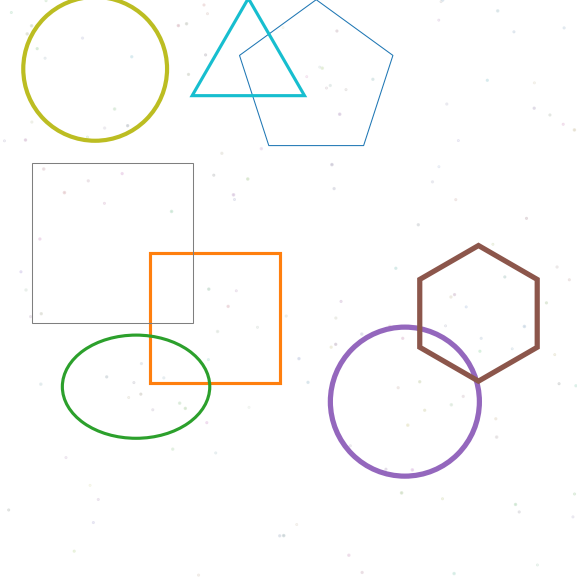[{"shape": "pentagon", "thickness": 0.5, "radius": 0.7, "center": [0.548, 0.86]}, {"shape": "square", "thickness": 1.5, "radius": 0.56, "center": [0.373, 0.449]}, {"shape": "oval", "thickness": 1.5, "radius": 0.64, "center": [0.236, 0.33]}, {"shape": "circle", "thickness": 2.5, "radius": 0.65, "center": [0.701, 0.304]}, {"shape": "hexagon", "thickness": 2.5, "radius": 0.59, "center": [0.829, 0.457]}, {"shape": "square", "thickness": 0.5, "radius": 0.7, "center": [0.195, 0.578]}, {"shape": "circle", "thickness": 2, "radius": 0.62, "center": [0.165, 0.88]}, {"shape": "triangle", "thickness": 1.5, "radius": 0.56, "center": [0.43, 0.89]}]